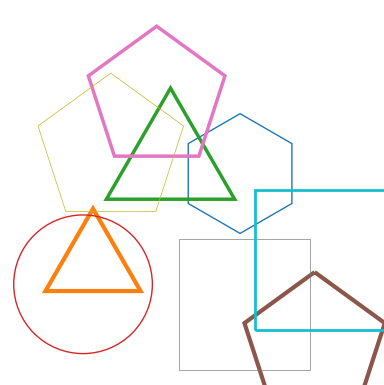[{"shape": "hexagon", "thickness": 1, "radius": 0.78, "center": [0.624, 0.549]}, {"shape": "triangle", "thickness": 3, "radius": 0.71, "center": [0.242, 0.315]}, {"shape": "triangle", "thickness": 2.5, "radius": 0.96, "center": [0.443, 0.579]}, {"shape": "circle", "thickness": 1, "radius": 0.9, "center": [0.216, 0.262]}, {"shape": "pentagon", "thickness": 3, "radius": 0.96, "center": [0.817, 0.102]}, {"shape": "pentagon", "thickness": 2.5, "radius": 0.93, "center": [0.407, 0.745]}, {"shape": "square", "thickness": 0.5, "radius": 0.85, "center": [0.635, 0.209]}, {"shape": "pentagon", "thickness": 0.5, "radius": 0.99, "center": [0.288, 0.611]}, {"shape": "square", "thickness": 2, "radius": 0.91, "center": [0.844, 0.324]}]